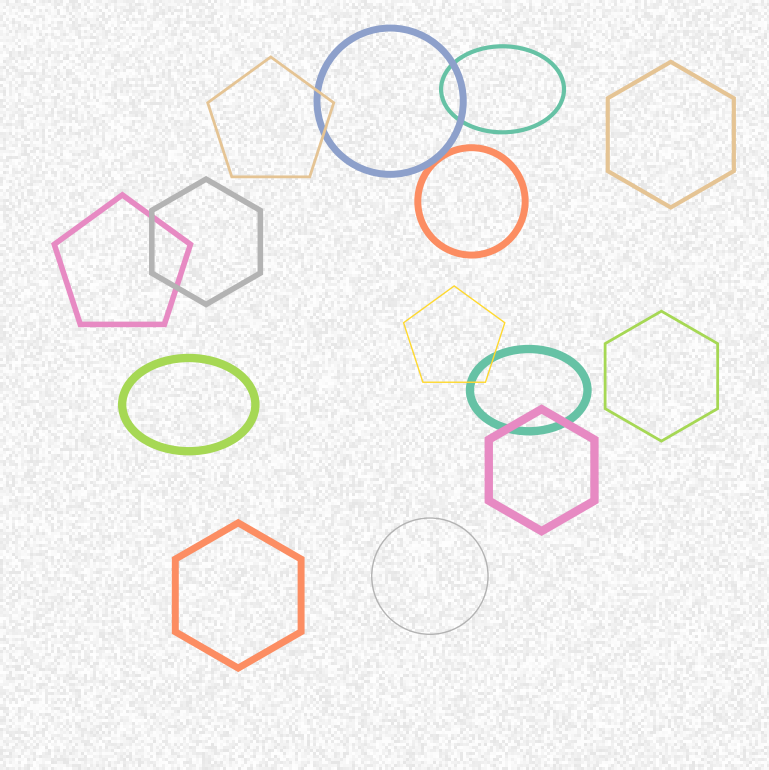[{"shape": "oval", "thickness": 1.5, "radius": 0.4, "center": [0.653, 0.884]}, {"shape": "oval", "thickness": 3, "radius": 0.38, "center": [0.687, 0.493]}, {"shape": "circle", "thickness": 2.5, "radius": 0.35, "center": [0.612, 0.738]}, {"shape": "hexagon", "thickness": 2.5, "radius": 0.47, "center": [0.309, 0.227]}, {"shape": "circle", "thickness": 2.5, "radius": 0.47, "center": [0.507, 0.869]}, {"shape": "pentagon", "thickness": 2, "radius": 0.46, "center": [0.159, 0.654]}, {"shape": "hexagon", "thickness": 3, "radius": 0.4, "center": [0.703, 0.389]}, {"shape": "hexagon", "thickness": 1, "radius": 0.42, "center": [0.859, 0.512]}, {"shape": "oval", "thickness": 3, "radius": 0.43, "center": [0.245, 0.475]}, {"shape": "pentagon", "thickness": 0.5, "radius": 0.35, "center": [0.59, 0.56]}, {"shape": "pentagon", "thickness": 1, "radius": 0.43, "center": [0.352, 0.84]}, {"shape": "hexagon", "thickness": 1.5, "radius": 0.47, "center": [0.871, 0.825]}, {"shape": "hexagon", "thickness": 2, "radius": 0.41, "center": [0.268, 0.686]}, {"shape": "circle", "thickness": 0.5, "radius": 0.38, "center": [0.558, 0.252]}]